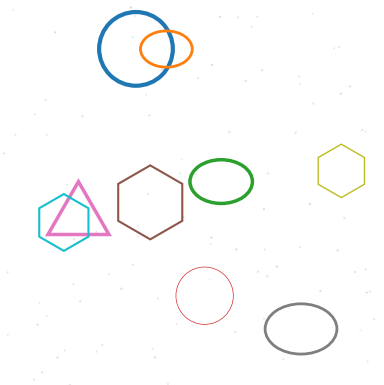[{"shape": "circle", "thickness": 3, "radius": 0.48, "center": [0.353, 0.873]}, {"shape": "oval", "thickness": 2, "radius": 0.34, "center": [0.432, 0.873]}, {"shape": "oval", "thickness": 2.5, "radius": 0.41, "center": [0.575, 0.528]}, {"shape": "circle", "thickness": 0.5, "radius": 0.37, "center": [0.532, 0.232]}, {"shape": "hexagon", "thickness": 1.5, "radius": 0.48, "center": [0.39, 0.474]}, {"shape": "triangle", "thickness": 2.5, "radius": 0.46, "center": [0.204, 0.437]}, {"shape": "oval", "thickness": 2, "radius": 0.47, "center": [0.782, 0.146]}, {"shape": "hexagon", "thickness": 1, "radius": 0.35, "center": [0.887, 0.556]}, {"shape": "hexagon", "thickness": 1.5, "radius": 0.37, "center": [0.166, 0.422]}]